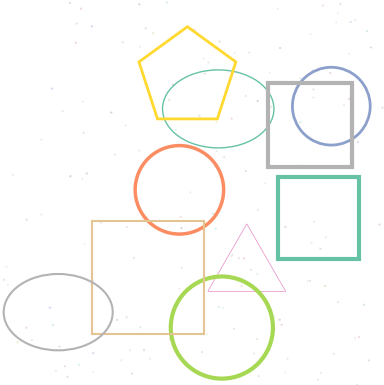[{"shape": "oval", "thickness": 1, "radius": 0.72, "center": [0.567, 0.717]}, {"shape": "square", "thickness": 3, "radius": 0.53, "center": [0.828, 0.434]}, {"shape": "circle", "thickness": 2.5, "radius": 0.57, "center": [0.466, 0.507]}, {"shape": "circle", "thickness": 2, "radius": 0.51, "center": [0.861, 0.724]}, {"shape": "triangle", "thickness": 0.5, "radius": 0.58, "center": [0.641, 0.302]}, {"shape": "circle", "thickness": 3, "radius": 0.66, "center": [0.576, 0.149]}, {"shape": "pentagon", "thickness": 2, "radius": 0.66, "center": [0.487, 0.798]}, {"shape": "square", "thickness": 1.5, "radius": 0.73, "center": [0.384, 0.28]}, {"shape": "oval", "thickness": 1.5, "radius": 0.71, "center": [0.151, 0.189]}, {"shape": "square", "thickness": 3, "radius": 0.55, "center": [0.806, 0.675]}]